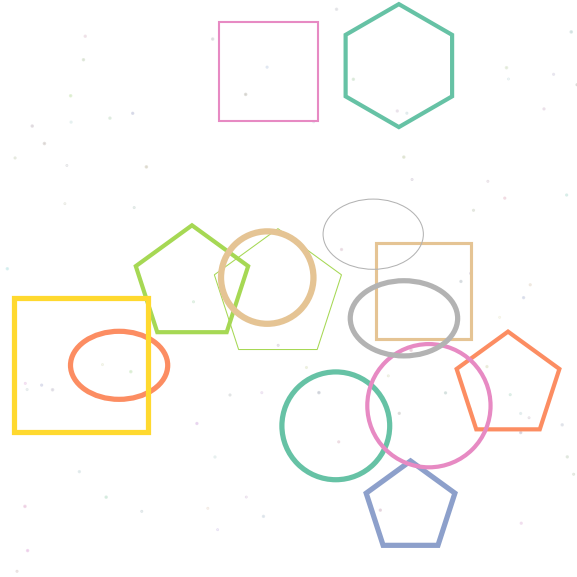[{"shape": "hexagon", "thickness": 2, "radius": 0.53, "center": [0.691, 0.886]}, {"shape": "circle", "thickness": 2.5, "radius": 0.47, "center": [0.581, 0.262]}, {"shape": "oval", "thickness": 2.5, "radius": 0.42, "center": [0.206, 0.367]}, {"shape": "pentagon", "thickness": 2, "radius": 0.47, "center": [0.88, 0.331]}, {"shape": "pentagon", "thickness": 2.5, "radius": 0.4, "center": [0.711, 0.12]}, {"shape": "square", "thickness": 1, "radius": 0.43, "center": [0.466, 0.875]}, {"shape": "circle", "thickness": 2, "radius": 0.53, "center": [0.743, 0.297]}, {"shape": "pentagon", "thickness": 0.5, "radius": 0.58, "center": [0.481, 0.488]}, {"shape": "pentagon", "thickness": 2, "radius": 0.51, "center": [0.332, 0.507]}, {"shape": "square", "thickness": 2.5, "radius": 0.58, "center": [0.14, 0.368]}, {"shape": "circle", "thickness": 3, "radius": 0.4, "center": [0.463, 0.518]}, {"shape": "square", "thickness": 1.5, "radius": 0.41, "center": [0.733, 0.495]}, {"shape": "oval", "thickness": 0.5, "radius": 0.43, "center": [0.646, 0.594]}, {"shape": "oval", "thickness": 2.5, "radius": 0.46, "center": [0.699, 0.448]}]